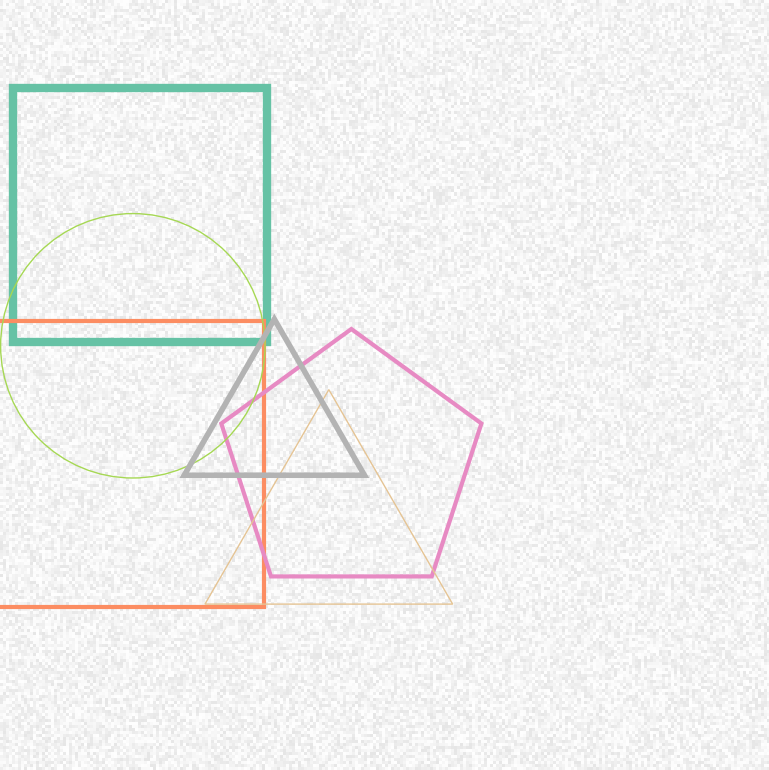[{"shape": "square", "thickness": 3, "radius": 0.82, "center": [0.182, 0.72]}, {"shape": "square", "thickness": 1.5, "radius": 0.93, "center": [0.157, 0.397]}, {"shape": "pentagon", "thickness": 1.5, "radius": 0.89, "center": [0.456, 0.395]}, {"shape": "circle", "thickness": 0.5, "radius": 0.86, "center": [0.172, 0.551]}, {"shape": "triangle", "thickness": 0.5, "radius": 0.93, "center": [0.427, 0.308]}, {"shape": "triangle", "thickness": 2, "radius": 0.68, "center": [0.356, 0.45]}]